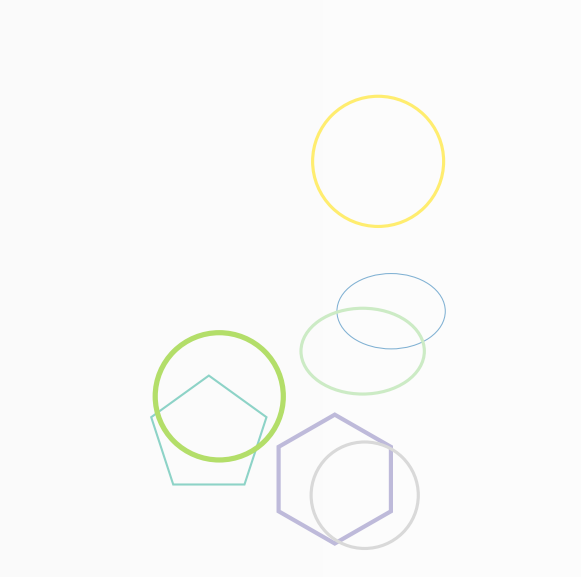[{"shape": "pentagon", "thickness": 1, "radius": 0.52, "center": [0.359, 0.245]}, {"shape": "hexagon", "thickness": 2, "radius": 0.56, "center": [0.576, 0.17]}, {"shape": "oval", "thickness": 0.5, "radius": 0.47, "center": [0.673, 0.46]}, {"shape": "circle", "thickness": 2.5, "radius": 0.55, "center": [0.377, 0.313]}, {"shape": "circle", "thickness": 1.5, "radius": 0.46, "center": [0.627, 0.142]}, {"shape": "oval", "thickness": 1.5, "radius": 0.53, "center": [0.624, 0.391]}, {"shape": "circle", "thickness": 1.5, "radius": 0.56, "center": [0.651, 0.72]}]